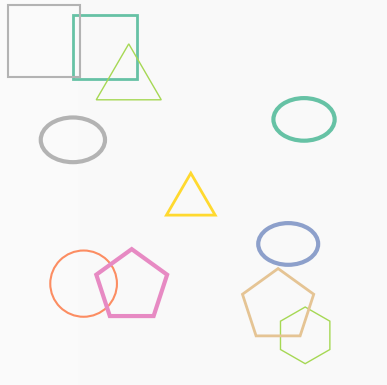[{"shape": "square", "thickness": 2, "radius": 0.41, "center": [0.27, 0.878]}, {"shape": "oval", "thickness": 3, "radius": 0.4, "center": [0.785, 0.69]}, {"shape": "circle", "thickness": 1.5, "radius": 0.43, "center": [0.216, 0.263]}, {"shape": "oval", "thickness": 3, "radius": 0.39, "center": [0.744, 0.366]}, {"shape": "pentagon", "thickness": 3, "radius": 0.48, "center": [0.34, 0.257]}, {"shape": "hexagon", "thickness": 1, "radius": 0.37, "center": [0.788, 0.129]}, {"shape": "triangle", "thickness": 1, "radius": 0.48, "center": [0.332, 0.789]}, {"shape": "triangle", "thickness": 2, "radius": 0.36, "center": [0.492, 0.478]}, {"shape": "pentagon", "thickness": 2, "radius": 0.48, "center": [0.718, 0.206]}, {"shape": "square", "thickness": 1.5, "radius": 0.47, "center": [0.113, 0.895]}, {"shape": "oval", "thickness": 3, "radius": 0.41, "center": [0.188, 0.637]}]